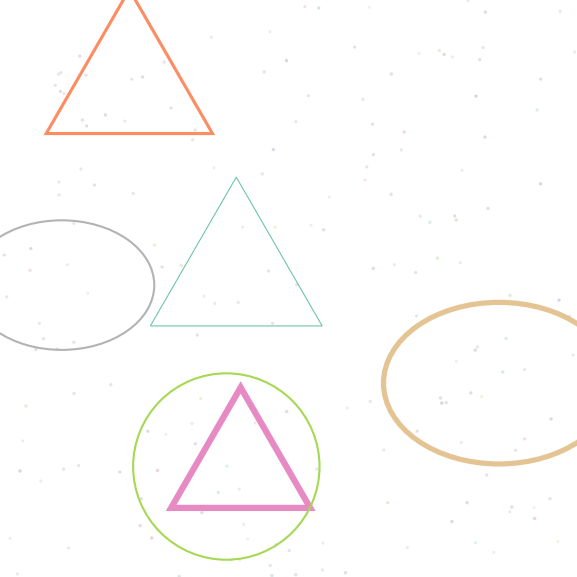[{"shape": "triangle", "thickness": 0.5, "radius": 0.86, "center": [0.409, 0.521]}, {"shape": "triangle", "thickness": 1.5, "radius": 0.83, "center": [0.224, 0.851]}, {"shape": "triangle", "thickness": 3, "radius": 0.7, "center": [0.417, 0.189]}, {"shape": "circle", "thickness": 1, "radius": 0.81, "center": [0.392, 0.191]}, {"shape": "oval", "thickness": 2.5, "radius": 1.0, "center": [0.864, 0.336]}, {"shape": "oval", "thickness": 1, "radius": 0.8, "center": [0.107, 0.505]}]